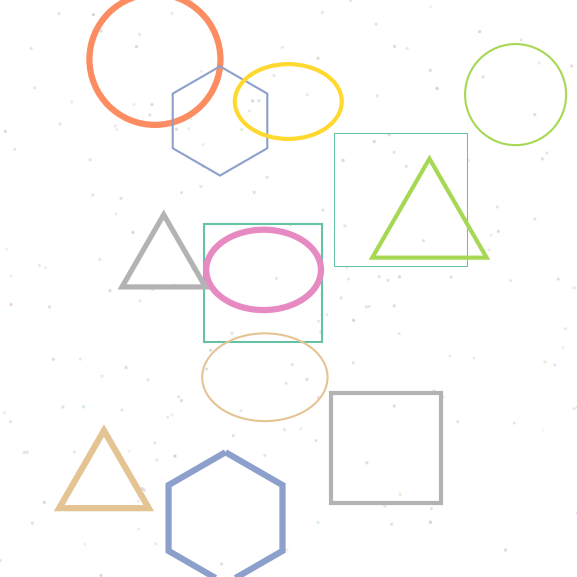[{"shape": "square", "thickness": 1, "radius": 0.51, "center": [0.455, 0.509]}, {"shape": "square", "thickness": 0.5, "radius": 0.57, "center": [0.693, 0.654]}, {"shape": "circle", "thickness": 3, "radius": 0.57, "center": [0.268, 0.896]}, {"shape": "hexagon", "thickness": 3, "radius": 0.57, "center": [0.391, 0.102]}, {"shape": "hexagon", "thickness": 1, "radius": 0.47, "center": [0.381, 0.79]}, {"shape": "oval", "thickness": 3, "radius": 0.5, "center": [0.456, 0.532]}, {"shape": "triangle", "thickness": 2, "radius": 0.57, "center": [0.744, 0.61]}, {"shape": "circle", "thickness": 1, "radius": 0.44, "center": [0.893, 0.835]}, {"shape": "oval", "thickness": 2, "radius": 0.46, "center": [0.499, 0.823]}, {"shape": "triangle", "thickness": 3, "radius": 0.45, "center": [0.18, 0.164]}, {"shape": "oval", "thickness": 1, "radius": 0.54, "center": [0.459, 0.346]}, {"shape": "square", "thickness": 2, "radius": 0.47, "center": [0.669, 0.224]}, {"shape": "triangle", "thickness": 2.5, "radius": 0.42, "center": [0.284, 0.544]}]